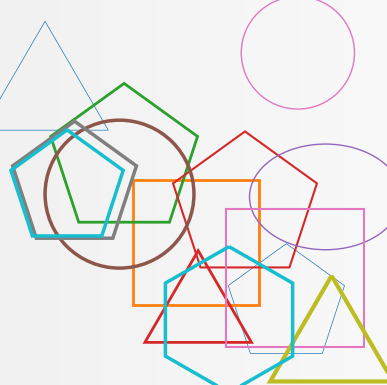[{"shape": "triangle", "thickness": 0.5, "radius": 0.94, "center": [0.116, 0.756]}, {"shape": "pentagon", "thickness": 0.5, "radius": 0.79, "center": [0.739, 0.209]}, {"shape": "square", "thickness": 2, "radius": 0.81, "center": [0.505, 0.37]}, {"shape": "pentagon", "thickness": 2, "radius": 1.0, "center": [0.32, 0.584]}, {"shape": "pentagon", "thickness": 1.5, "radius": 0.98, "center": [0.632, 0.463]}, {"shape": "triangle", "thickness": 2, "radius": 0.79, "center": [0.511, 0.19]}, {"shape": "oval", "thickness": 1, "radius": 0.98, "center": [0.84, 0.489]}, {"shape": "circle", "thickness": 2.5, "radius": 0.96, "center": [0.308, 0.496]}, {"shape": "circle", "thickness": 1, "radius": 0.73, "center": [0.769, 0.863]}, {"shape": "square", "thickness": 1.5, "radius": 0.89, "center": [0.761, 0.278]}, {"shape": "pentagon", "thickness": 2.5, "radius": 0.84, "center": [0.192, 0.517]}, {"shape": "triangle", "thickness": 3, "radius": 0.91, "center": [0.856, 0.101]}, {"shape": "hexagon", "thickness": 2.5, "radius": 0.95, "center": [0.591, 0.17]}, {"shape": "pentagon", "thickness": 2.5, "radius": 0.76, "center": [0.173, 0.51]}]